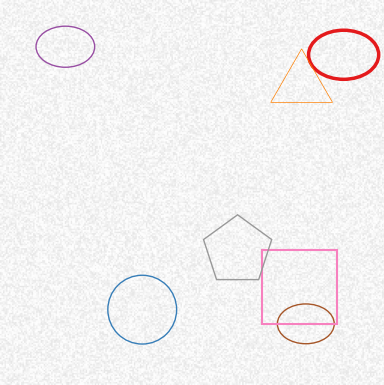[{"shape": "oval", "thickness": 2.5, "radius": 0.46, "center": [0.893, 0.858]}, {"shape": "circle", "thickness": 1, "radius": 0.45, "center": [0.369, 0.196]}, {"shape": "oval", "thickness": 1, "radius": 0.38, "center": [0.17, 0.879]}, {"shape": "triangle", "thickness": 0.5, "radius": 0.46, "center": [0.783, 0.78]}, {"shape": "oval", "thickness": 1, "radius": 0.37, "center": [0.794, 0.159]}, {"shape": "square", "thickness": 1.5, "radius": 0.49, "center": [0.778, 0.254]}, {"shape": "pentagon", "thickness": 1, "radius": 0.47, "center": [0.617, 0.349]}]